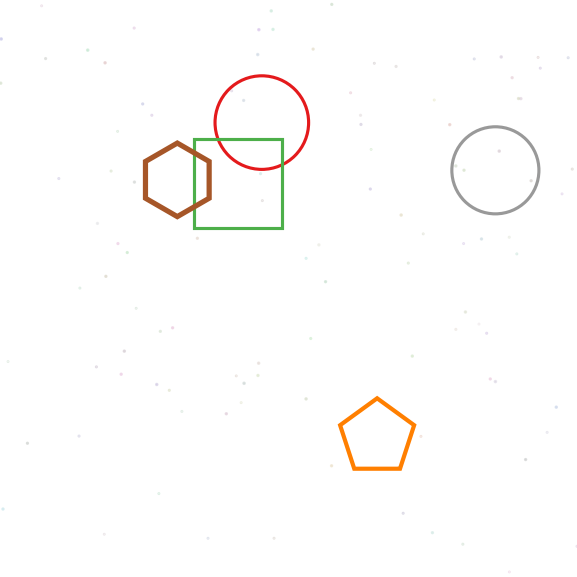[{"shape": "circle", "thickness": 1.5, "radius": 0.41, "center": [0.453, 0.787]}, {"shape": "square", "thickness": 1.5, "radius": 0.38, "center": [0.411, 0.681]}, {"shape": "pentagon", "thickness": 2, "radius": 0.34, "center": [0.653, 0.242]}, {"shape": "hexagon", "thickness": 2.5, "radius": 0.32, "center": [0.307, 0.688]}, {"shape": "circle", "thickness": 1.5, "radius": 0.38, "center": [0.858, 0.704]}]